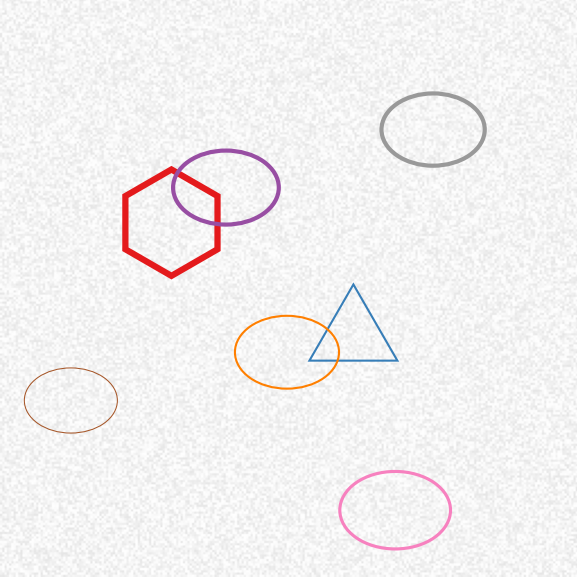[{"shape": "hexagon", "thickness": 3, "radius": 0.46, "center": [0.297, 0.614]}, {"shape": "triangle", "thickness": 1, "radius": 0.44, "center": [0.612, 0.419]}, {"shape": "oval", "thickness": 2, "radius": 0.46, "center": [0.391, 0.674]}, {"shape": "oval", "thickness": 1, "radius": 0.45, "center": [0.497, 0.389]}, {"shape": "oval", "thickness": 0.5, "radius": 0.4, "center": [0.123, 0.306]}, {"shape": "oval", "thickness": 1.5, "radius": 0.48, "center": [0.684, 0.116]}, {"shape": "oval", "thickness": 2, "radius": 0.45, "center": [0.75, 0.775]}]